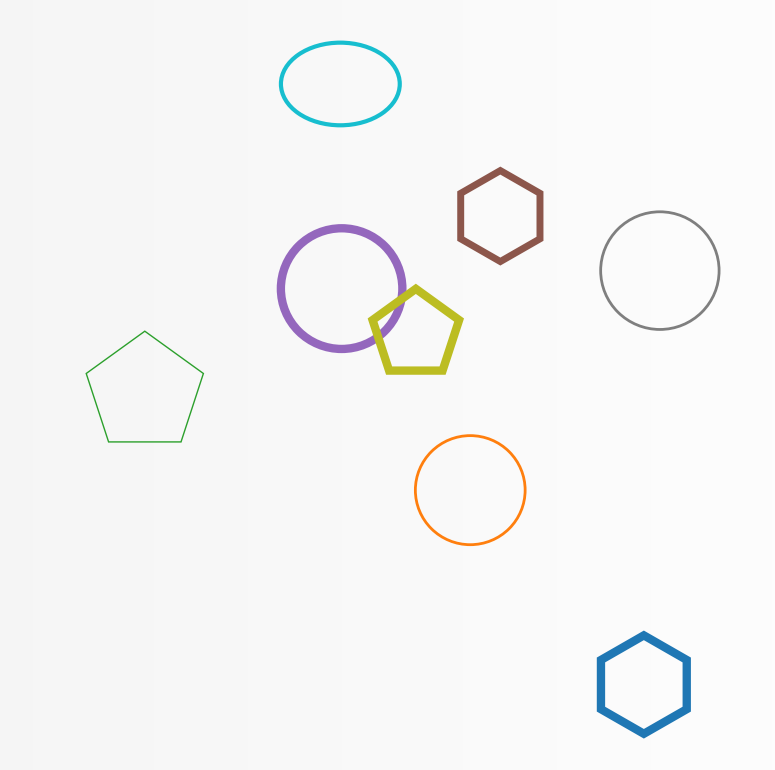[{"shape": "hexagon", "thickness": 3, "radius": 0.32, "center": [0.831, 0.111]}, {"shape": "circle", "thickness": 1, "radius": 0.35, "center": [0.607, 0.363]}, {"shape": "pentagon", "thickness": 0.5, "radius": 0.4, "center": [0.187, 0.49]}, {"shape": "circle", "thickness": 3, "radius": 0.39, "center": [0.441, 0.625]}, {"shape": "hexagon", "thickness": 2.5, "radius": 0.3, "center": [0.646, 0.719]}, {"shape": "circle", "thickness": 1, "radius": 0.38, "center": [0.851, 0.649]}, {"shape": "pentagon", "thickness": 3, "radius": 0.29, "center": [0.537, 0.566]}, {"shape": "oval", "thickness": 1.5, "radius": 0.38, "center": [0.439, 0.891]}]